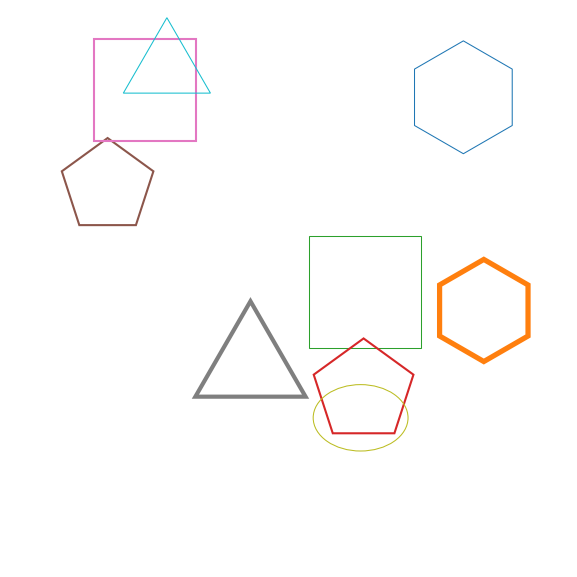[{"shape": "hexagon", "thickness": 0.5, "radius": 0.49, "center": [0.802, 0.831]}, {"shape": "hexagon", "thickness": 2.5, "radius": 0.44, "center": [0.838, 0.462]}, {"shape": "square", "thickness": 0.5, "radius": 0.49, "center": [0.632, 0.493]}, {"shape": "pentagon", "thickness": 1, "radius": 0.45, "center": [0.63, 0.322]}, {"shape": "pentagon", "thickness": 1, "radius": 0.42, "center": [0.186, 0.677]}, {"shape": "square", "thickness": 1, "radius": 0.44, "center": [0.251, 0.843]}, {"shape": "triangle", "thickness": 2, "radius": 0.55, "center": [0.434, 0.367]}, {"shape": "oval", "thickness": 0.5, "radius": 0.41, "center": [0.624, 0.276]}, {"shape": "triangle", "thickness": 0.5, "radius": 0.44, "center": [0.289, 0.881]}]